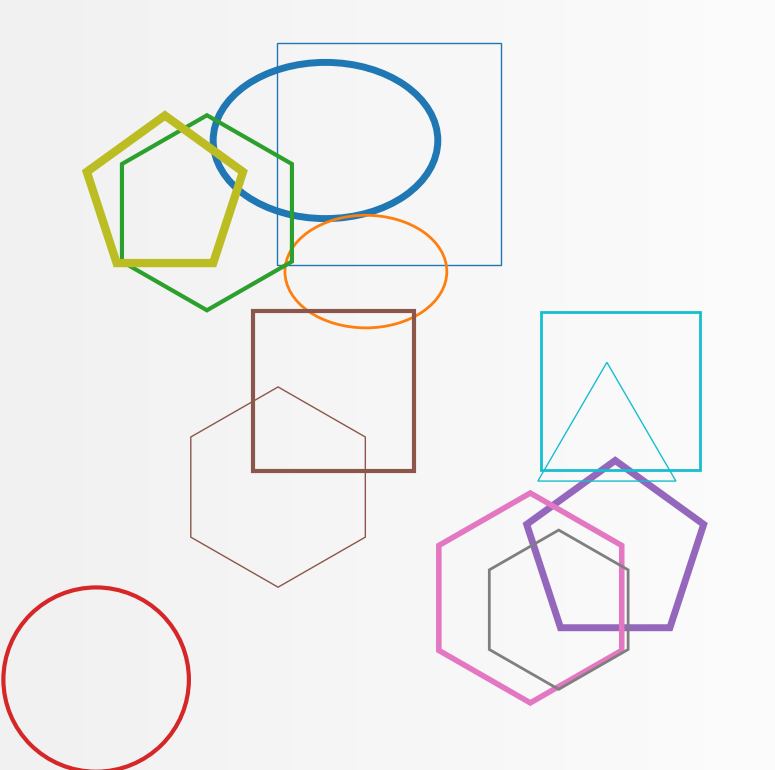[{"shape": "oval", "thickness": 2.5, "radius": 0.72, "center": [0.42, 0.818]}, {"shape": "square", "thickness": 0.5, "radius": 0.72, "center": [0.502, 0.8]}, {"shape": "oval", "thickness": 1, "radius": 0.52, "center": [0.472, 0.647]}, {"shape": "hexagon", "thickness": 1.5, "radius": 0.63, "center": [0.267, 0.724]}, {"shape": "circle", "thickness": 1.5, "radius": 0.6, "center": [0.124, 0.117]}, {"shape": "pentagon", "thickness": 2.5, "radius": 0.6, "center": [0.794, 0.282]}, {"shape": "square", "thickness": 1.5, "radius": 0.52, "center": [0.43, 0.492]}, {"shape": "hexagon", "thickness": 0.5, "radius": 0.65, "center": [0.359, 0.367]}, {"shape": "hexagon", "thickness": 2, "radius": 0.68, "center": [0.684, 0.223]}, {"shape": "hexagon", "thickness": 1, "radius": 0.52, "center": [0.721, 0.208]}, {"shape": "pentagon", "thickness": 3, "radius": 0.53, "center": [0.213, 0.744]}, {"shape": "square", "thickness": 1, "radius": 0.51, "center": [0.801, 0.492]}, {"shape": "triangle", "thickness": 0.5, "radius": 0.51, "center": [0.783, 0.427]}]